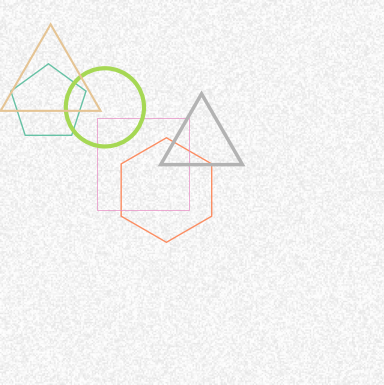[{"shape": "pentagon", "thickness": 1, "radius": 0.51, "center": [0.126, 0.732]}, {"shape": "hexagon", "thickness": 1, "radius": 0.68, "center": [0.432, 0.506]}, {"shape": "square", "thickness": 0.5, "radius": 0.6, "center": [0.37, 0.574]}, {"shape": "circle", "thickness": 3, "radius": 0.51, "center": [0.273, 0.721]}, {"shape": "triangle", "thickness": 1.5, "radius": 0.75, "center": [0.131, 0.787]}, {"shape": "triangle", "thickness": 2.5, "radius": 0.61, "center": [0.524, 0.634]}]